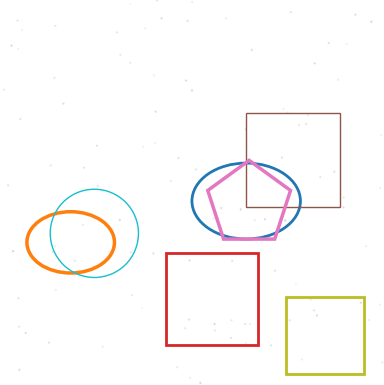[{"shape": "oval", "thickness": 2, "radius": 0.7, "center": [0.639, 0.478]}, {"shape": "oval", "thickness": 2.5, "radius": 0.57, "center": [0.184, 0.37]}, {"shape": "square", "thickness": 2, "radius": 0.6, "center": [0.55, 0.224]}, {"shape": "square", "thickness": 1, "radius": 0.61, "center": [0.761, 0.584]}, {"shape": "pentagon", "thickness": 2.5, "radius": 0.57, "center": [0.647, 0.47]}, {"shape": "square", "thickness": 2, "radius": 0.51, "center": [0.845, 0.129]}, {"shape": "circle", "thickness": 1, "radius": 0.57, "center": [0.245, 0.394]}]